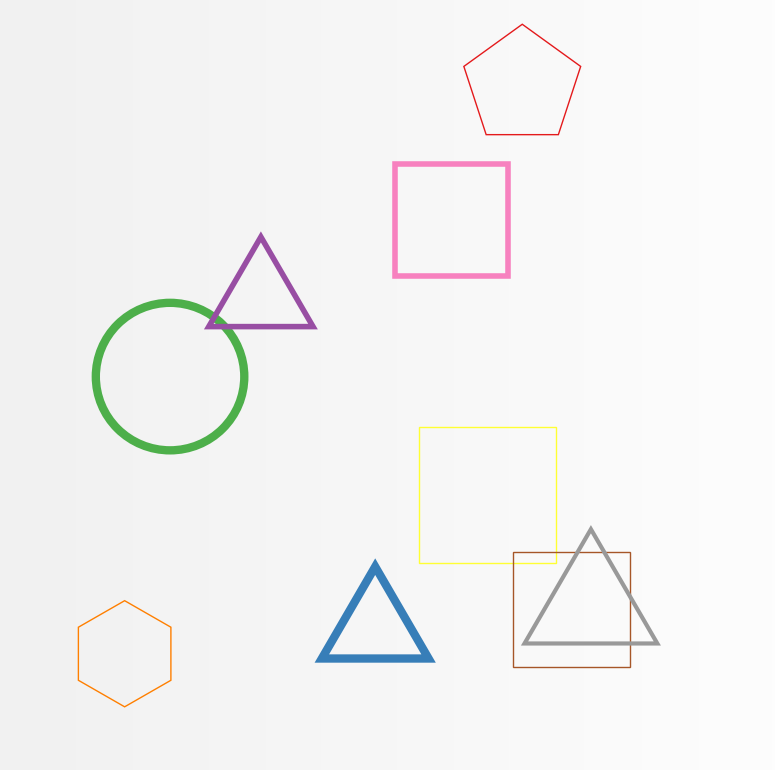[{"shape": "pentagon", "thickness": 0.5, "radius": 0.4, "center": [0.674, 0.889]}, {"shape": "triangle", "thickness": 3, "radius": 0.4, "center": [0.484, 0.185]}, {"shape": "circle", "thickness": 3, "radius": 0.48, "center": [0.219, 0.511]}, {"shape": "triangle", "thickness": 2, "radius": 0.39, "center": [0.337, 0.615]}, {"shape": "hexagon", "thickness": 0.5, "radius": 0.34, "center": [0.161, 0.151]}, {"shape": "square", "thickness": 0.5, "radius": 0.44, "center": [0.629, 0.357]}, {"shape": "square", "thickness": 0.5, "radius": 0.38, "center": [0.738, 0.208]}, {"shape": "square", "thickness": 2, "radius": 0.37, "center": [0.582, 0.714]}, {"shape": "triangle", "thickness": 1.5, "radius": 0.49, "center": [0.762, 0.214]}]